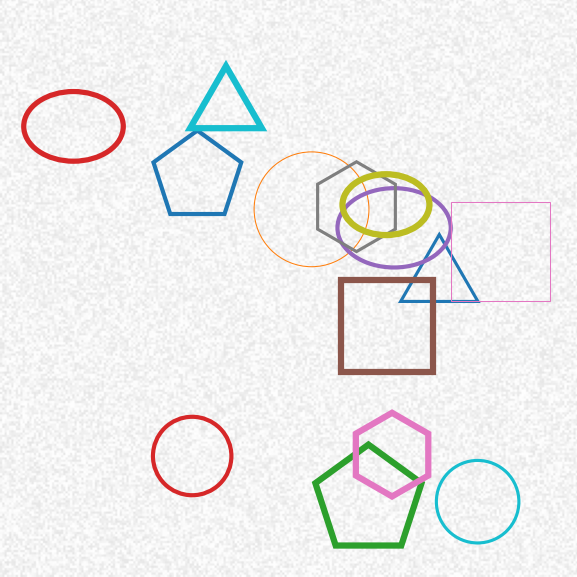[{"shape": "triangle", "thickness": 1.5, "radius": 0.39, "center": [0.761, 0.516]}, {"shape": "pentagon", "thickness": 2, "radius": 0.4, "center": [0.342, 0.693]}, {"shape": "circle", "thickness": 0.5, "radius": 0.5, "center": [0.539, 0.637]}, {"shape": "pentagon", "thickness": 3, "radius": 0.48, "center": [0.638, 0.133]}, {"shape": "oval", "thickness": 2.5, "radius": 0.43, "center": [0.127, 0.78]}, {"shape": "circle", "thickness": 2, "radius": 0.34, "center": [0.333, 0.21]}, {"shape": "oval", "thickness": 2, "radius": 0.49, "center": [0.682, 0.605]}, {"shape": "square", "thickness": 3, "radius": 0.4, "center": [0.67, 0.434]}, {"shape": "square", "thickness": 0.5, "radius": 0.43, "center": [0.867, 0.564]}, {"shape": "hexagon", "thickness": 3, "radius": 0.36, "center": [0.679, 0.212]}, {"shape": "hexagon", "thickness": 1.5, "radius": 0.39, "center": [0.617, 0.641]}, {"shape": "oval", "thickness": 3, "radius": 0.38, "center": [0.668, 0.645]}, {"shape": "circle", "thickness": 1.5, "radius": 0.36, "center": [0.827, 0.13]}, {"shape": "triangle", "thickness": 3, "radius": 0.36, "center": [0.391, 0.813]}]